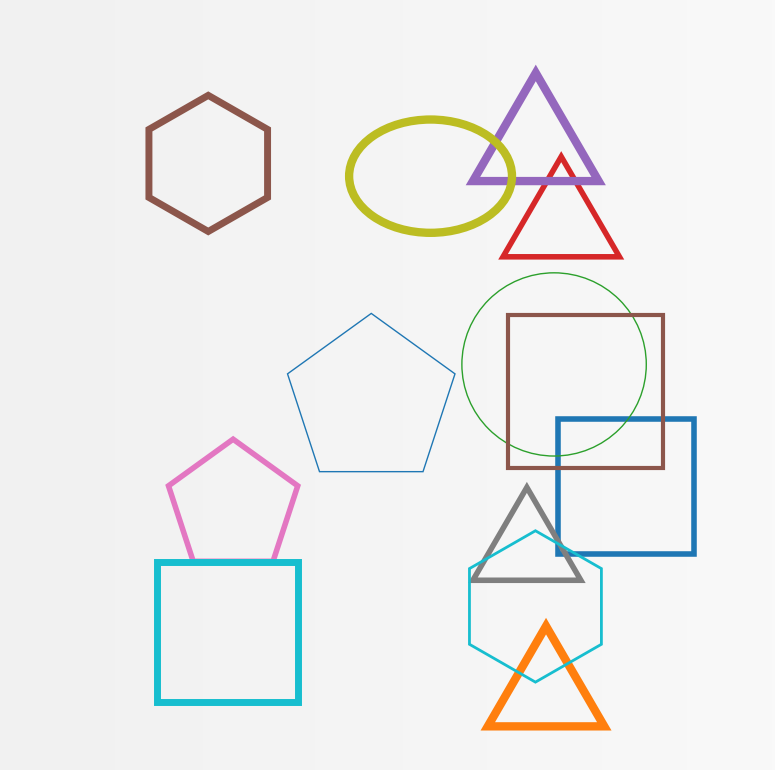[{"shape": "square", "thickness": 2, "radius": 0.44, "center": [0.808, 0.368]}, {"shape": "pentagon", "thickness": 0.5, "radius": 0.57, "center": [0.479, 0.479]}, {"shape": "triangle", "thickness": 3, "radius": 0.43, "center": [0.705, 0.1]}, {"shape": "circle", "thickness": 0.5, "radius": 0.59, "center": [0.715, 0.527]}, {"shape": "triangle", "thickness": 2, "radius": 0.43, "center": [0.724, 0.71]}, {"shape": "triangle", "thickness": 3, "radius": 0.47, "center": [0.691, 0.812]}, {"shape": "hexagon", "thickness": 2.5, "radius": 0.44, "center": [0.269, 0.788]}, {"shape": "square", "thickness": 1.5, "radius": 0.5, "center": [0.755, 0.491]}, {"shape": "pentagon", "thickness": 2, "radius": 0.44, "center": [0.301, 0.342]}, {"shape": "triangle", "thickness": 2, "radius": 0.4, "center": [0.68, 0.287]}, {"shape": "oval", "thickness": 3, "radius": 0.53, "center": [0.556, 0.771]}, {"shape": "square", "thickness": 2.5, "radius": 0.46, "center": [0.294, 0.18]}, {"shape": "hexagon", "thickness": 1, "radius": 0.49, "center": [0.691, 0.212]}]